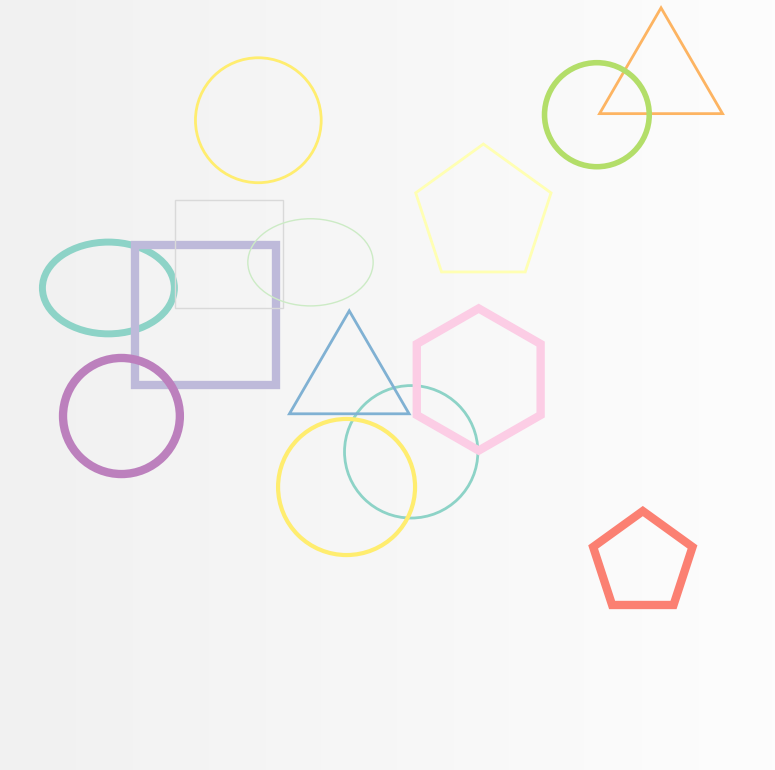[{"shape": "circle", "thickness": 1, "radius": 0.43, "center": [0.531, 0.413]}, {"shape": "oval", "thickness": 2.5, "radius": 0.43, "center": [0.14, 0.626]}, {"shape": "pentagon", "thickness": 1, "radius": 0.46, "center": [0.624, 0.721]}, {"shape": "square", "thickness": 3, "radius": 0.46, "center": [0.266, 0.591]}, {"shape": "pentagon", "thickness": 3, "radius": 0.34, "center": [0.829, 0.269]}, {"shape": "triangle", "thickness": 1, "radius": 0.45, "center": [0.451, 0.507]}, {"shape": "triangle", "thickness": 1, "radius": 0.46, "center": [0.853, 0.898]}, {"shape": "circle", "thickness": 2, "radius": 0.34, "center": [0.77, 0.851]}, {"shape": "hexagon", "thickness": 3, "radius": 0.46, "center": [0.618, 0.507]}, {"shape": "square", "thickness": 0.5, "radius": 0.35, "center": [0.295, 0.67]}, {"shape": "circle", "thickness": 3, "radius": 0.38, "center": [0.157, 0.46]}, {"shape": "oval", "thickness": 0.5, "radius": 0.4, "center": [0.401, 0.659]}, {"shape": "circle", "thickness": 1, "radius": 0.41, "center": [0.333, 0.844]}, {"shape": "circle", "thickness": 1.5, "radius": 0.44, "center": [0.447, 0.368]}]